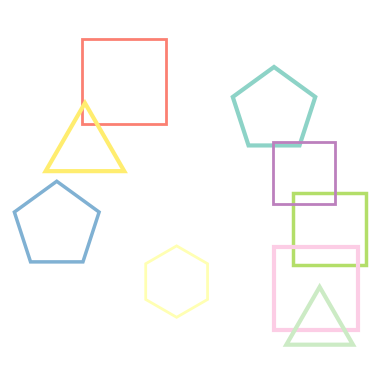[{"shape": "pentagon", "thickness": 3, "radius": 0.56, "center": [0.712, 0.713]}, {"shape": "hexagon", "thickness": 2, "radius": 0.46, "center": [0.459, 0.269]}, {"shape": "square", "thickness": 2, "radius": 0.55, "center": [0.322, 0.788]}, {"shape": "pentagon", "thickness": 2.5, "radius": 0.58, "center": [0.147, 0.413]}, {"shape": "square", "thickness": 2.5, "radius": 0.47, "center": [0.856, 0.405]}, {"shape": "square", "thickness": 3, "radius": 0.54, "center": [0.821, 0.251]}, {"shape": "square", "thickness": 2, "radius": 0.41, "center": [0.79, 0.551]}, {"shape": "triangle", "thickness": 3, "radius": 0.5, "center": [0.83, 0.155]}, {"shape": "triangle", "thickness": 3, "radius": 0.59, "center": [0.221, 0.614]}]